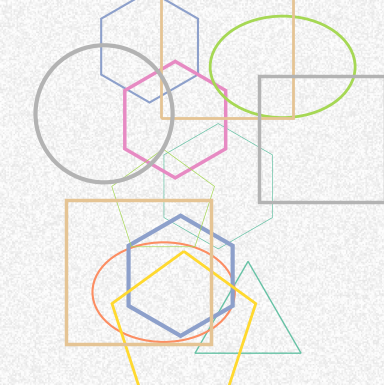[{"shape": "triangle", "thickness": 1, "radius": 0.79, "center": [0.644, 0.162]}, {"shape": "hexagon", "thickness": 0.5, "radius": 0.81, "center": [0.567, 0.516]}, {"shape": "oval", "thickness": 1.5, "radius": 0.92, "center": [0.425, 0.241]}, {"shape": "hexagon", "thickness": 1.5, "radius": 0.73, "center": [0.389, 0.879]}, {"shape": "hexagon", "thickness": 3, "radius": 0.78, "center": [0.469, 0.284]}, {"shape": "hexagon", "thickness": 2.5, "radius": 0.76, "center": [0.455, 0.689]}, {"shape": "pentagon", "thickness": 0.5, "radius": 0.7, "center": [0.424, 0.473]}, {"shape": "oval", "thickness": 2, "radius": 0.94, "center": [0.734, 0.826]}, {"shape": "pentagon", "thickness": 2, "radius": 0.98, "center": [0.478, 0.151]}, {"shape": "square", "thickness": 2, "radius": 0.86, "center": [0.59, 0.866]}, {"shape": "square", "thickness": 2.5, "radius": 0.94, "center": [0.36, 0.293]}, {"shape": "square", "thickness": 2.5, "radius": 0.82, "center": [0.836, 0.638]}, {"shape": "circle", "thickness": 3, "radius": 0.89, "center": [0.27, 0.704]}]